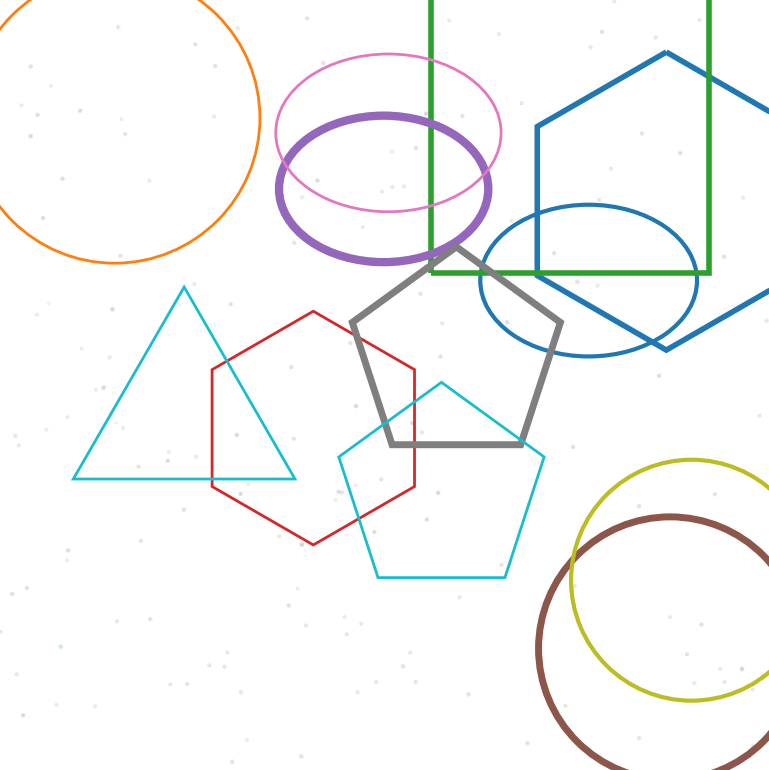[{"shape": "oval", "thickness": 1.5, "radius": 0.7, "center": [0.764, 0.636]}, {"shape": "hexagon", "thickness": 2, "radius": 0.97, "center": [0.865, 0.739]}, {"shape": "circle", "thickness": 1, "radius": 0.94, "center": [0.149, 0.847]}, {"shape": "square", "thickness": 2, "radius": 0.9, "center": [0.74, 0.826]}, {"shape": "hexagon", "thickness": 1, "radius": 0.76, "center": [0.407, 0.444]}, {"shape": "oval", "thickness": 3, "radius": 0.68, "center": [0.498, 0.755]}, {"shape": "circle", "thickness": 2.5, "radius": 0.85, "center": [0.87, 0.158]}, {"shape": "oval", "thickness": 1, "radius": 0.73, "center": [0.504, 0.827]}, {"shape": "pentagon", "thickness": 2.5, "radius": 0.71, "center": [0.593, 0.537]}, {"shape": "circle", "thickness": 1.5, "radius": 0.78, "center": [0.898, 0.246]}, {"shape": "pentagon", "thickness": 1, "radius": 0.7, "center": [0.573, 0.363]}, {"shape": "triangle", "thickness": 1, "radius": 0.83, "center": [0.239, 0.461]}]